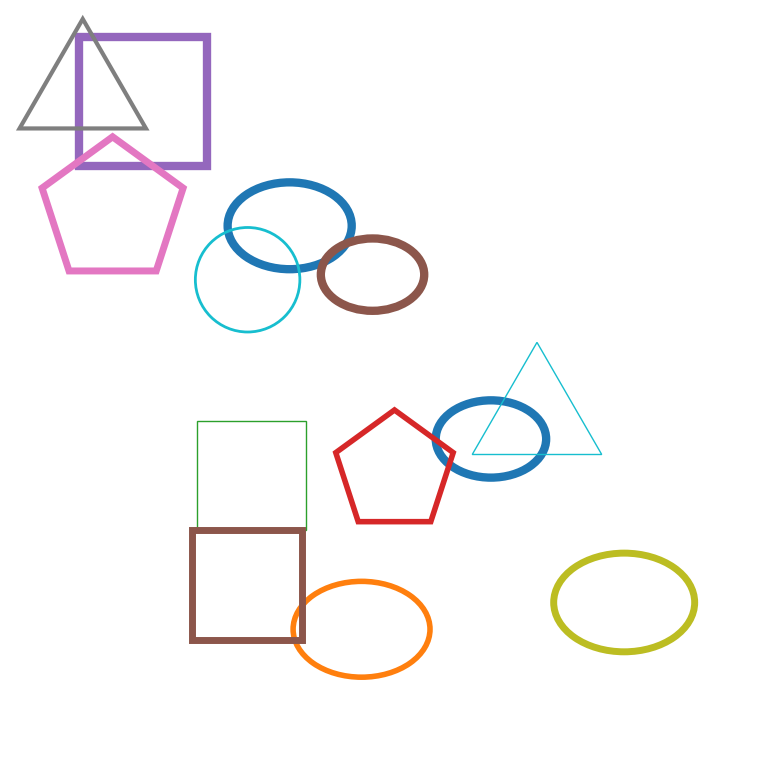[{"shape": "oval", "thickness": 3, "radius": 0.4, "center": [0.376, 0.707]}, {"shape": "oval", "thickness": 3, "radius": 0.36, "center": [0.638, 0.43]}, {"shape": "oval", "thickness": 2, "radius": 0.44, "center": [0.47, 0.183]}, {"shape": "square", "thickness": 0.5, "radius": 0.36, "center": [0.327, 0.383]}, {"shape": "pentagon", "thickness": 2, "radius": 0.4, "center": [0.512, 0.387]}, {"shape": "square", "thickness": 3, "radius": 0.42, "center": [0.185, 0.868]}, {"shape": "square", "thickness": 2.5, "radius": 0.36, "center": [0.321, 0.241]}, {"shape": "oval", "thickness": 3, "radius": 0.34, "center": [0.484, 0.643]}, {"shape": "pentagon", "thickness": 2.5, "radius": 0.48, "center": [0.146, 0.726]}, {"shape": "triangle", "thickness": 1.5, "radius": 0.47, "center": [0.107, 0.881]}, {"shape": "oval", "thickness": 2.5, "radius": 0.46, "center": [0.811, 0.218]}, {"shape": "circle", "thickness": 1, "radius": 0.34, "center": [0.322, 0.637]}, {"shape": "triangle", "thickness": 0.5, "radius": 0.49, "center": [0.697, 0.458]}]